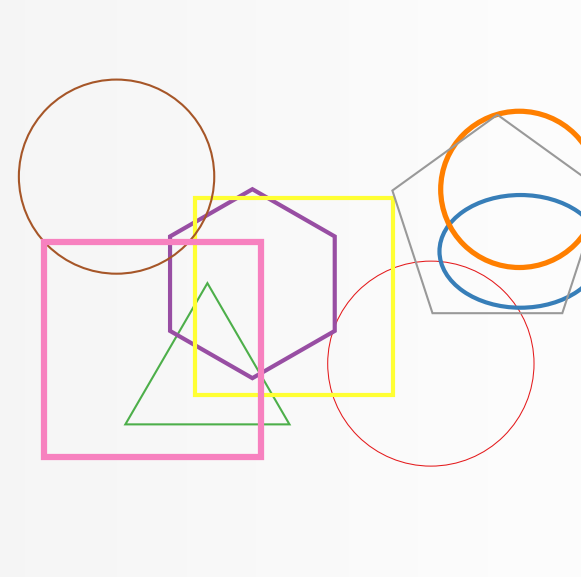[{"shape": "circle", "thickness": 0.5, "radius": 0.89, "center": [0.741, 0.369]}, {"shape": "oval", "thickness": 2, "radius": 0.7, "center": [0.895, 0.564]}, {"shape": "triangle", "thickness": 1, "radius": 0.82, "center": [0.357, 0.346]}, {"shape": "hexagon", "thickness": 2, "radius": 0.82, "center": [0.434, 0.508]}, {"shape": "circle", "thickness": 2.5, "radius": 0.68, "center": [0.893, 0.671]}, {"shape": "square", "thickness": 2, "radius": 0.85, "center": [0.505, 0.486]}, {"shape": "circle", "thickness": 1, "radius": 0.84, "center": [0.201, 0.693]}, {"shape": "square", "thickness": 3, "radius": 0.93, "center": [0.262, 0.393]}, {"shape": "pentagon", "thickness": 1, "radius": 0.95, "center": [0.856, 0.611]}]